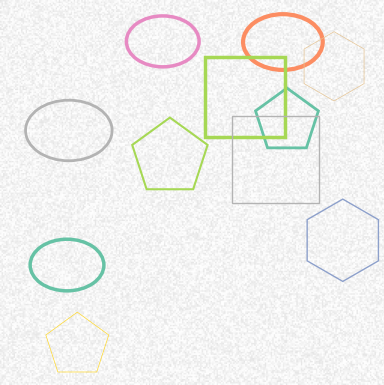[{"shape": "oval", "thickness": 2.5, "radius": 0.48, "center": [0.174, 0.312]}, {"shape": "pentagon", "thickness": 2, "radius": 0.43, "center": [0.745, 0.685]}, {"shape": "oval", "thickness": 3, "radius": 0.52, "center": [0.735, 0.891]}, {"shape": "hexagon", "thickness": 1, "radius": 0.53, "center": [0.89, 0.376]}, {"shape": "oval", "thickness": 2.5, "radius": 0.47, "center": [0.423, 0.893]}, {"shape": "pentagon", "thickness": 1.5, "radius": 0.51, "center": [0.441, 0.592]}, {"shape": "square", "thickness": 2.5, "radius": 0.52, "center": [0.637, 0.748]}, {"shape": "pentagon", "thickness": 0.5, "radius": 0.43, "center": [0.201, 0.103]}, {"shape": "hexagon", "thickness": 0.5, "radius": 0.45, "center": [0.868, 0.828]}, {"shape": "oval", "thickness": 2, "radius": 0.56, "center": [0.179, 0.661]}, {"shape": "square", "thickness": 1, "radius": 0.56, "center": [0.715, 0.585]}]